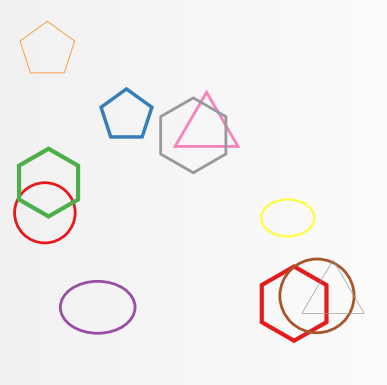[{"shape": "hexagon", "thickness": 3, "radius": 0.48, "center": [0.759, 0.211]}, {"shape": "circle", "thickness": 2, "radius": 0.39, "center": [0.116, 0.447]}, {"shape": "pentagon", "thickness": 2.5, "radius": 0.34, "center": [0.326, 0.7]}, {"shape": "hexagon", "thickness": 3, "radius": 0.44, "center": [0.125, 0.526]}, {"shape": "oval", "thickness": 2, "radius": 0.48, "center": [0.252, 0.202]}, {"shape": "pentagon", "thickness": 0.5, "radius": 0.37, "center": [0.122, 0.871]}, {"shape": "oval", "thickness": 1.5, "radius": 0.34, "center": [0.742, 0.434]}, {"shape": "circle", "thickness": 2, "radius": 0.48, "center": [0.818, 0.231]}, {"shape": "triangle", "thickness": 2, "radius": 0.47, "center": [0.533, 0.667]}, {"shape": "triangle", "thickness": 0.5, "radius": 0.46, "center": [0.859, 0.232]}, {"shape": "hexagon", "thickness": 2, "radius": 0.49, "center": [0.499, 0.649]}]